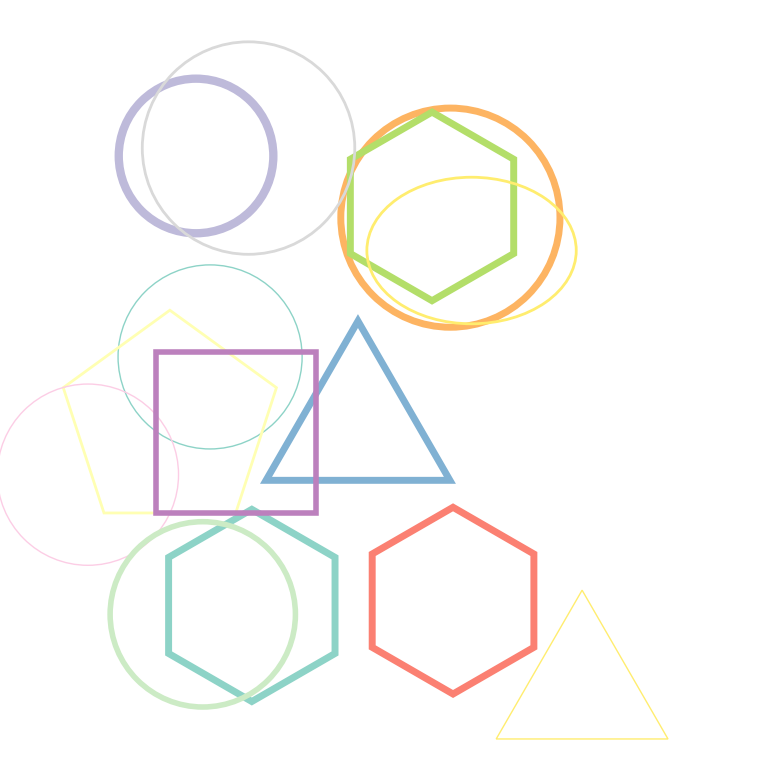[{"shape": "hexagon", "thickness": 2.5, "radius": 0.62, "center": [0.327, 0.214]}, {"shape": "circle", "thickness": 0.5, "radius": 0.6, "center": [0.273, 0.536]}, {"shape": "pentagon", "thickness": 1, "radius": 0.73, "center": [0.221, 0.452]}, {"shape": "circle", "thickness": 3, "radius": 0.5, "center": [0.255, 0.797]}, {"shape": "hexagon", "thickness": 2.5, "radius": 0.61, "center": [0.588, 0.22]}, {"shape": "triangle", "thickness": 2.5, "radius": 0.69, "center": [0.465, 0.445]}, {"shape": "circle", "thickness": 2.5, "radius": 0.71, "center": [0.585, 0.717]}, {"shape": "hexagon", "thickness": 2.5, "radius": 0.61, "center": [0.561, 0.732]}, {"shape": "circle", "thickness": 0.5, "radius": 0.59, "center": [0.114, 0.384]}, {"shape": "circle", "thickness": 1, "radius": 0.69, "center": [0.323, 0.808]}, {"shape": "square", "thickness": 2, "radius": 0.52, "center": [0.306, 0.438]}, {"shape": "circle", "thickness": 2, "radius": 0.6, "center": [0.263, 0.202]}, {"shape": "triangle", "thickness": 0.5, "radius": 0.64, "center": [0.756, 0.105]}, {"shape": "oval", "thickness": 1, "radius": 0.68, "center": [0.612, 0.675]}]